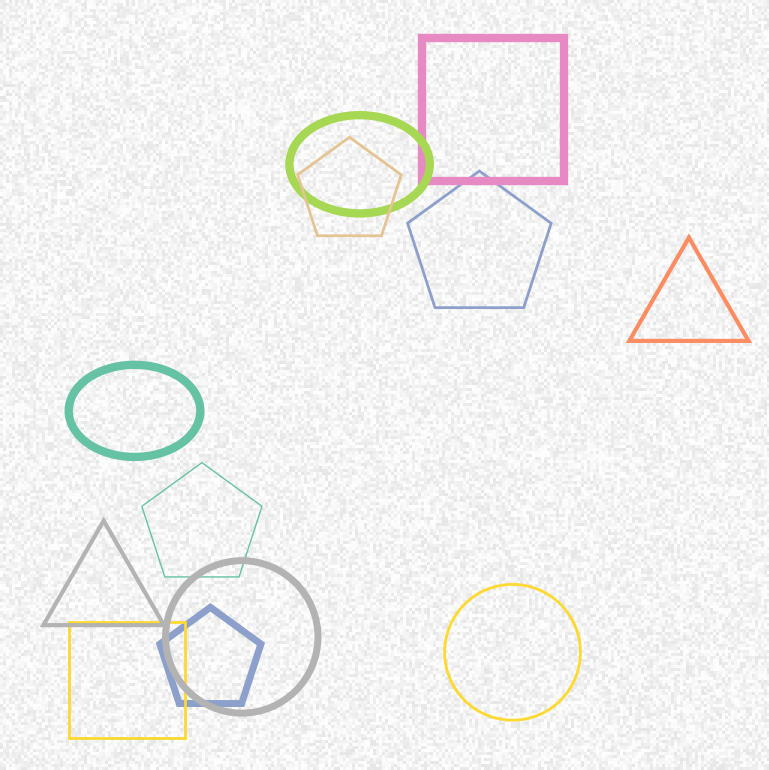[{"shape": "oval", "thickness": 3, "radius": 0.43, "center": [0.175, 0.466]}, {"shape": "pentagon", "thickness": 0.5, "radius": 0.41, "center": [0.262, 0.317]}, {"shape": "triangle", "thickness": 1.5, "radius": 0.45, "center": [0.895, 0.602]}, {"shape": "pentagon", "thickness": 2.5, "radius": 0.35, "center": [0.273, 0.142]}, {"shape": "pentagon", "thickness": 1, "radius": 0.49, "center": [0.623, 0.68]}, {"shape": "square", "thickness": 3, "radius": 0.46, "center": [0.64, 0.858]}, {"shape": "oval", "thickness": 3, "radius": 0.46, "center": [0.467, 0.787]}, {"shape": "square", "thickness": 1, "radius": 0.38, "center": [0.165, 0.117]}, {"shape": "circle", "thickness": 1, "radius": 0.44, "center": [0.666, 0.153]}, {"shape": "pentagon", "thickness": 1, "radius": 0.35, "center": [0.454, 0.751]}, {"shape": "circle", "thickness": 2.5, "radius": 0.49, "center": [0.314, 0.173]}, {"shape": "triangle", "thickness": 1.5, "radius": 0.45, "center": [0.135, 0.233]}]